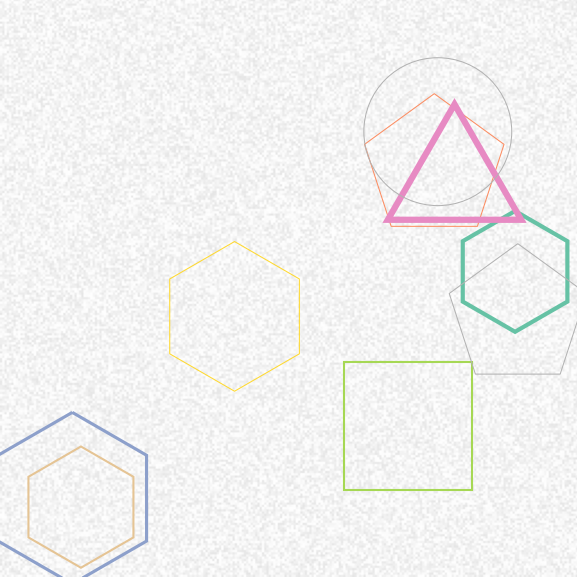[{"shape": "hexagon", "thickness": 2, "radius": 0.52, "center": [0.892, 0.529]}, {"shape": "pentagon", "thickness": 0.5, "radius": 0.63, "center": [0.752, 0.71]}, {"shape": "hexagon", "thickness": 1.5, "radius": 0.74, "center": [0.125, 0.137]}, {"shape": "triangle", "thickness": 3, "radius": 0.67, "center": [0.787, 0.685]}, {"shape": "square", "thickness": 1, "radius": 0.55, "center": [0.707, 0.261]}, {"shape": "hexagon", "thickness": 0.5, "radius": 0.65, "center": [0.406, 0.451]}, {"shape": "hexagon", "thickness": 1, "radius": 0.52, "center": [0.14, 0.121]}, {"shape": "pentagon", "thickness": 0.5, "radius": 0.62, "center": [0.897, 0.452]}, {"shape": "circle", "thickness": 0.5, "radius": 0.64, "center": [0.758, 0.771]}]